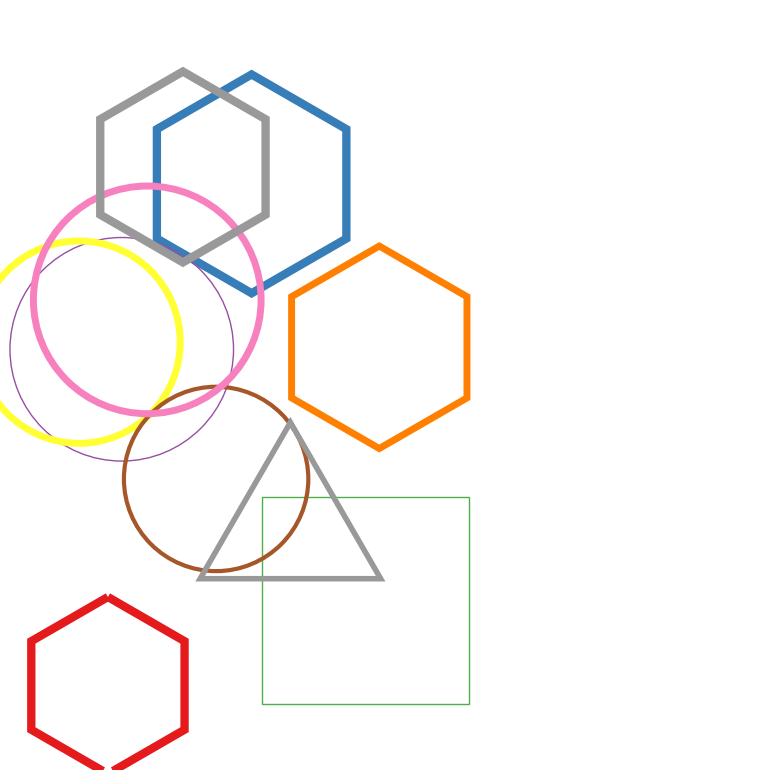[{"shape": "hexagon", "thickness": 3, "radius": 0.57, "center": [0.14, 0.11]}, {"shape": "hexagon", "thickness": 3, "radius": 0.71, "center": [0.327, 0.761]}, {"shape": "square", "thickness": 0.5, "radius": 0.67, "center": [0.475, 0.22]}, {"shape": "circle", "thickness": 0.5, "radius": 0.73, "center": [0.158, 0.546]}, {"shape": "hexagon", "thickness": 2.5, "radius": 0.66, "center": [0.493, 0.549]}, {"shape": "circle", "thickness": 2.5, "radius": 0.66, "center": [0.103, 0.556]}, {"shape": "circle", "thickness": 1.5, "radius": 0.6, "center": [0.281, 0.378]}, {"shape": "circle", "thickness": 2.5, "radius": 0.74, "center": [0.191, 0.611]}, {"shape": "triangle", "thickness": 2, "radius": 0.68, "center": [0.377, 0.316]}, {"shape": "hexagon", "thickness": 3, "radius": 0.62, "center": [0.238, 0.783]}]